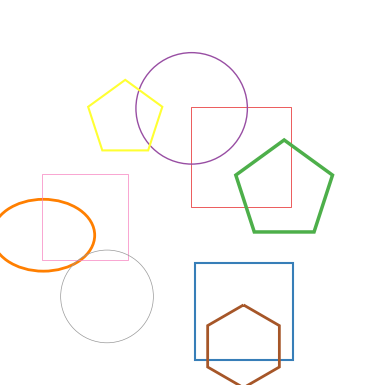[{"shape": "square", "thickness": 0.5, "radius": 0.65, "center": [0.626, 0.591]}, {"shape": "square", "thickness": 1.5, "radius": 0.63, "center": [0.634, 0.19]}, {"shape": "pentagon", "thickness": 2.5, "radius": 0.66, "center": [0.738, 0.504]}, {"shape": "circle", "thickness": 1, "radius": 0.72, "center": [0.498, 0.719]}, {"shape": "oval", "thickness": 2, "radius": 0.67, "center": [0.113, 0.389]}, {"shape": "pentagon", "thickness": 1.5, "radius": 0.51, "center": [0.325, 0.691]}, {"shape": "hexagon", "thickness": 2, "radius": 0.54, "center": [0.632, 0.1]}, {"shape": "square", "thickness": 0.5, "radius": 0.56, "center": [0.22, 0.437]}, {"shape": "circle", "thickness": 0.5, "radius": 0.6, "center": [0.278, 0.23]}]